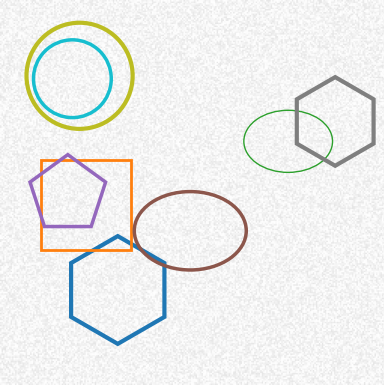[{"shape": "hexagon", "thickness": 3, "radius": 0.7, "center": [0.306, 0.247]}, {"shape": "square", "thickness": 2, "radius": 0.58, "center": [0.224, 0.468]}, {"shape": "oval", "thickness": 1, "radius": 0.58, "center": [0.749, 0.633]}, {"shape": "pentagon", "thickness": 2.5, "radius": 0.52, "center": [0.176, 0.495]}, {"shape": "oval", "thickness": 2.5, "radius": 0.73, "center": [0.494, 0.401]}, {"shape": "hexagon", "thickness": 3, "radius": 0.58, "center": [0.871, 0.685]}, {"shape": "circle", "thickness": 3, "radius": 0.69, "center": [0.207, 0.803]}, {"shape": "circle", "thickness": 2.5, "radius": 0.5, "center": [0.188, 0.796]}]